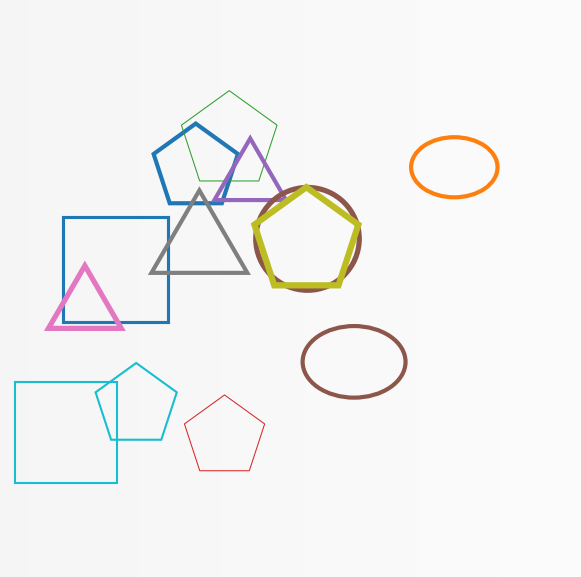[{"shape": "square", "thickness": 1.5, "radius": 0.45, "center": [0.199, 0.532]}, {"shape": "pentagon", "thickness": 2, "radius": 0.38, "center": [0.337, 0.709]}, {"shape": "oval", "thickness": 2, "radius": 0.37, "center": [0.782, 0.71]}, {"shape": "pentagon", "thickness": 0.5, "radius": 0.43, "center": [0.394, 0.756]}, {"shape": "pentagon", "thickness": 0.5, "radius": 0.36, "center": [0.386, 0.243]}, {"shape": "triangle", "thickness": 2, "radius": 0.36, "center": [0.43, 0.688]}, {"shape": "oval", "thickness": 2, "radius": 0.44, "center": [0.609, 0.373]}, {"shape": "circle", "thickness": 2.5, "radius": 0.45, "center": [0.529, 0.586]}, {"shape": "triangle", "thickness": 2.5, "radius": 0.36, "center": [0.146, 0.467]}, {"shape": "triangle", "thickness": 2, "radius": 0.48, "center": [0.343, 0.574]}, {"shape": "pentagon", "thickness": 3, "radius": 0.47, "center": [0.527, 0.581]}, {"shape": "pentagon", "thickness": 1, "radius": 0.37, "center": [0.234, 0.297]}, {"shape": "square", "thickness": 1, "radius": 0.44, "center": [0.114, 0.251]}]